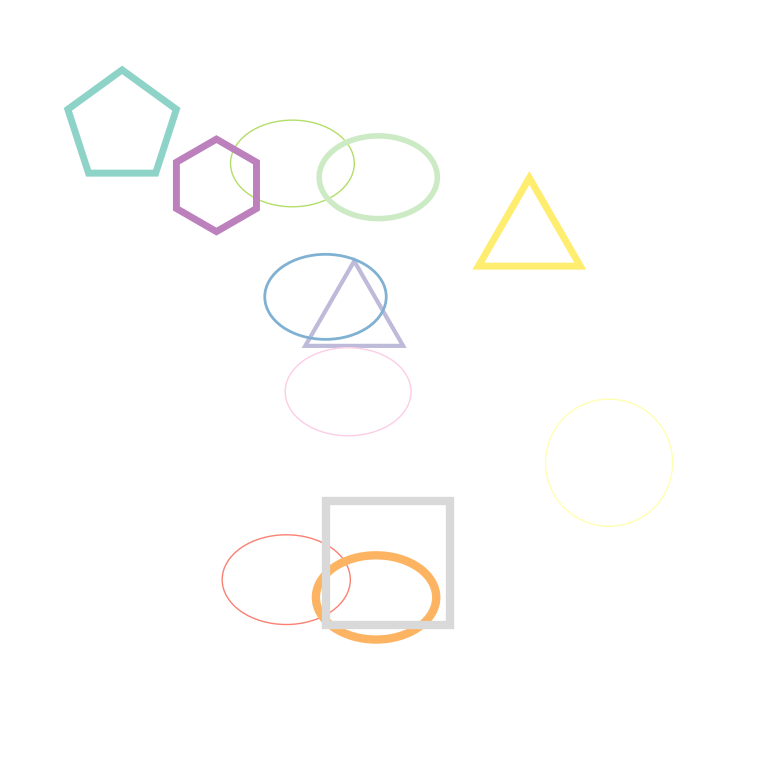[{"shape": "pentagon", "thickness": 2.5, "radius": 0.37, "center": [0.159, 0.835]}, {"shape": "circle", "thickness": 0.5, "radius": 0.41, "center": [0.791, 0.399]}, {"shape": "triangle", "thickness": 1.5, "radius": 0.37, "center": [0.46, 0.588]}, {"shape": "oval", "thickness": 0.5, "radius": 0.42, "center": [0.372, 0.247]}, {"shape": "oval", "thickness": 1, "radius": 0.39, "center": [0.423, 0.614]}, {"shape": "oval", "thickness": 3, "radius": 0.39, "center": [0.488, 0.224]}, {"shape": "oval", "thickness": 0.5, "radius": 0.4, "center": [0.38, 0.788]}, {"shape": "oval", "thickness": 0.5, "radius": 0.41, "center": [0.452, 0.491]}, {"shape": "square", "thickness": 3, "radius": 0.4, "center": [0.504, 0.269]}, {"shape": "hexagon", "thickness": 2.5, "radius": 0.3, "center": [0.281, 0.759]}, {"shape": "oval", "thickness": 2, "radius": 0.38, "center": [0.491, 0.77]}, {"shape": "triangle", "thickness": 2.5, "radius": 0.38, "center": [0.687, 0.693]}]